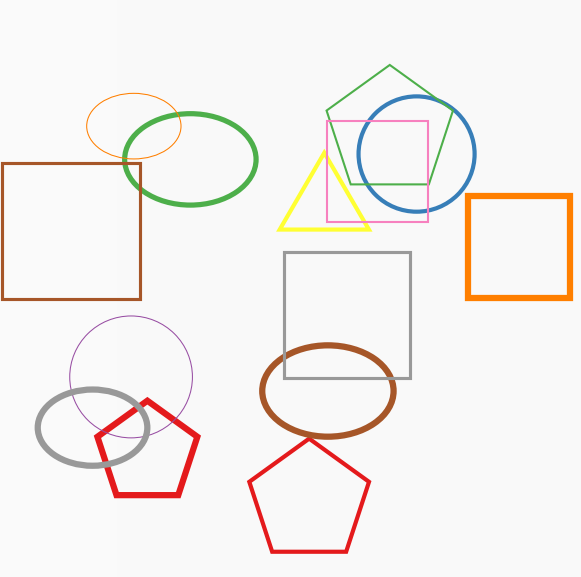[{"shape": "pentagon", "thickness": 3, "radius": 0.45, "center": [0.254, 0.215]}, {"shape": "pentagon", "thickness": 2, "radius": 0.54, "center": [0.532, 0.131]}, {"shape": "circle", "thickness": 2, "radius": 0.5, "center": [0.717, 0.732]}, {"shape": "oval", "thickness": 2.5, "radius": 0.57, "center": [0.328, 0.723]}, {"shape": "pentagon", "thickness": 1, "radius": 0.57, "center": [0.671, 0.772]}, {"shape": "circle", "thickness": 0.5, "radius": 0.53, "center": [0.226, 0.346]}, {"shape": "oval", "thickness": 0.5, "radius": 0.41, "center": [0.23, 0.781]}, {"shape": "square", "thickness": 3, "radius": 0.44, "center": [0.893, 0.572]}, {"shape": "triangle", "thickness": 2, "radius": 0.44, "center": [0.558, 0.646]}, {"shape": "oval", "thickness": 3, "radius": 0.56, "center": [0.564, 0.322]}, {"shape": "square", "thickness": 1.5, "radius": 0.59, "center": [0.122, 0.599]}, {"shape": "square", "thickness": 1, "radius": 0.43, "center": [0.649, 0.702]}, {"shape": "oval", "thickness": 3, "radius": 0.47, "center": [0.159, 0.259]}, {"shape": "square", "thickness": 1.5, "radius": 0.54, "center": [0.597, 0.454]}]